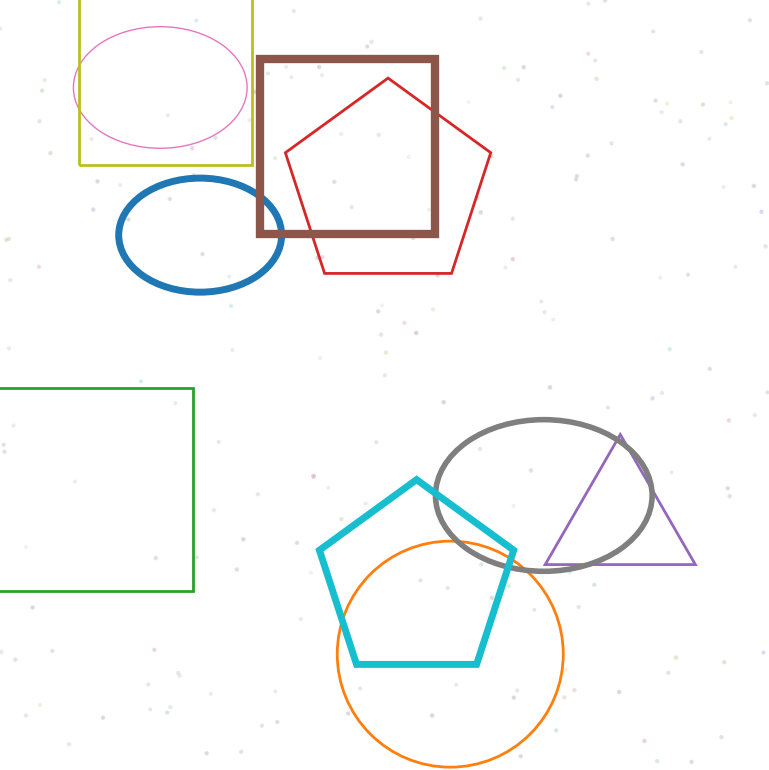[{"shape": "oval", "thickness": 2.5, "radius": 0.53, "center": [0.26, 0.695]}, {"shape": "circle", "thickness": 1, "radius": 0.73, "center": [0.585, 0.15]}, {"shape": "square", "thickness": 1, "radius": 0.66, "center": [0.12, 0.364]}, {"shape": "pentagon", "thickness": 1, "radius": 0.7, "center": [0.504, 0.758]}, {"shape": "triangle", "thickness": 1, "radius": 0.56, "center": [0.806, 0.323]}, {"shape": "square", "thickness": 3, "radius": 0.57, "center": [0.451, 0.81]}, {"shape": "oval", "thickness": 0.5, "radius": 0.56, "center": [0.208, 0.886]}, {"shape": "oval", "thickness": 2, "radius": 0.7, "center": [0.706, 0.357]}, {"shape": "square", "thickness": 1, "radius": 0.56, "center": [0.215, 0.898]}, {"shape": "pentagon", "thickness": 2.5, "radius": 0.66, "center": [0.541, 0.244]}]